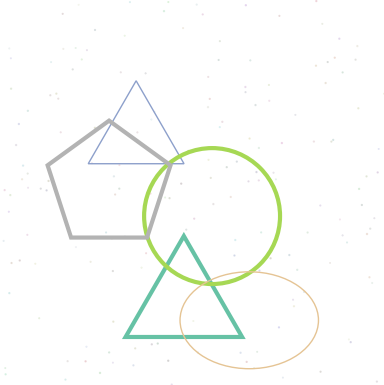[{"shape": "triangle", "thickness": 3, "radius": 0.87, "center": [0.478, 0.212]}, {"shape": "triangle", "thickness": 1, "radius": 0.72, "center": [0.354, 0.647]}, {"shape": "circle", "thickness": 3, "radius": 0.88, "center": [0.551, 0.439]}, {"shape": "oval", "thickness": 1, "radius": 0.9, "center": [0.647, 0.168]}, {"shape": "pentagon", "thickness": 3, "radius": 0.84, "center": [0.283, 0.519]}]